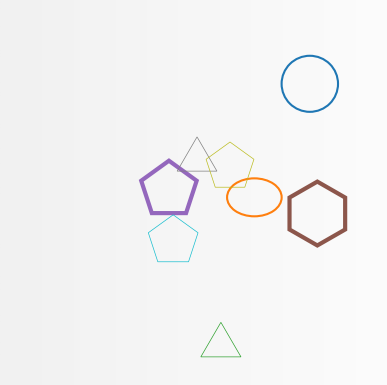[{"shape": "circle", "thickness": 1.5, "radius": 0.36, "center": [0.8, 0.782]}, {"shape": "oval", "thickness": 1.5, "radius": 0.35, "center": [0.656, 0.487]}, {"shape": "triangle", "thickness": 0.5, "radius": 0.3, "center": [0.57, 0.103]}, {"shape": "pentagon", "thickness": 3, "radius": 0.38, "center": [0.436, 0.507]}, {"shape": "hexagon", "thickness": 3, "radius": 0.41, "center": [0.819, 0.445]}, {"shape": "triangle", "thickness": 0.5, "radius": 0.3, "center": [0.509, 0.585]}, {"shape": "pentagon", "thickness": 0.5, "radius": 0.32, "center": [0.594, 0.566]}, {"shape": "pentagon", "thickness": 0.5, "radius": 0.34, "center": [0.447, 0.375]}]